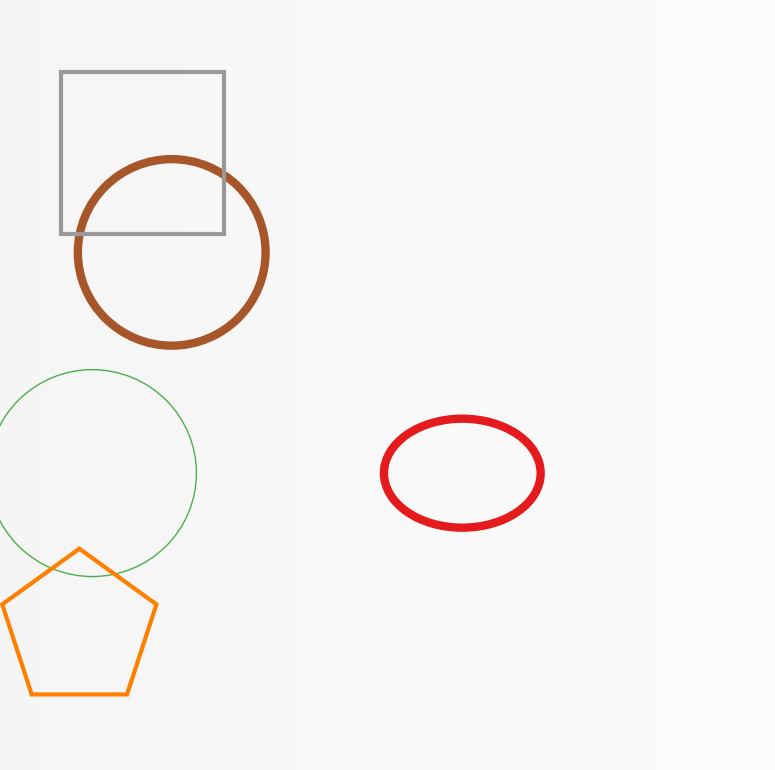[{"shape": "oval", "thickness": 3, "radius": 0.51, "center": [0.597, 0.385]}, {"shape": "circle", "thickness": 0.5, "radius": 0.67, "center": [0.119, 0.386]}, {"shape": "pentagon", "thickness": 1.5, "radius": 0.52, "center": [0.102, 0.183]}, {"shape": "circle", "thickness": 3, "radius": 0.61, "center": [0.222, 0.672]}, {"shape": "square", "thickness": 1.5, "radius": 0.52, "center": [0.184, 0.801]}]